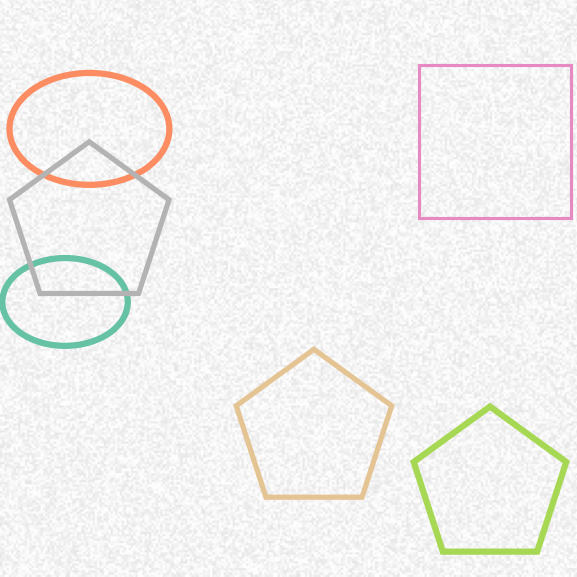[{"shape": "oval", "thickness": 3, "radius": 0.54, "center": [0.113, 0.476]}, {"shape": "oval", "thickness": 3, "radius": 0.69, "center": [0.155, 0.776]}, {"shape": "square", "thickness": 1.5, "radius": 0.66, "center": [0.857, 0.754]}, {"shape": "pentagon", "thickness": 3, "radius": 0.69, "center": [0.848, 0.156]}, {"shape": "pentagon", "thickness": 2.5, "radius": 0.71, "center": [0.544, 0.253]}, {"shape": "pentagon", "thickness": 2.5, "radius": 0.73, "center": [0.155, 0.608]}]